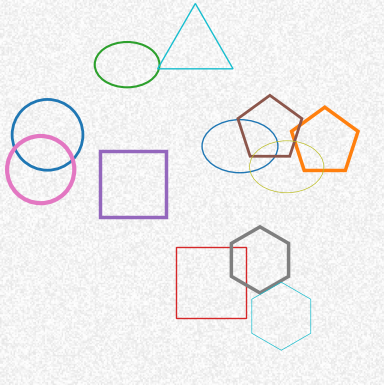[{"shape": "oval", "thickness": 1, "radius": 0.49, "center": [0.623, 0.62]}, {"shape": "circle", "thickness": 2, "radius": 0.46, "center": [0.123, 0.65]}, {"shape": "pentagon", "thickness": 2.5, "radius": 0.45, "center": [0.844, 0.631]}, {"shape": "oval", "thickness": 1.5, "radius": 0.42, "center": [0.33, 0.832]}, {"shape": "square", "thickness": 1, "radius": 0.46, "center": [0.548, 0.266]}, {"shape": "square", "thickness": 2.5, "radius": 0.43, "center": [0.345, 0.523]}, {"shape": "pentagon", "thickness": 2, "radius": 0.44, "center": [0.701, 0.665]}, {"shape": "circle", "thickness": 3, "radius": 0.44, "center": [0.106, 0.559]}, {"shape": "hexagon", "thickness": 2.5, "radius": 0.43, "center": [0.675, 0.325]}, {"shape": "oval", "thickness": 0.5, "radius": 0.48, "center": [0.745, 0.567]}, {"shape": "triangle", "thickness": 1, "radius": 0.57, "center": [0.507, 0.878]}, {"shape": "hexagon", "thickness": 0.5, "radius": 0.44, "center": [0.731, 0.179]}]